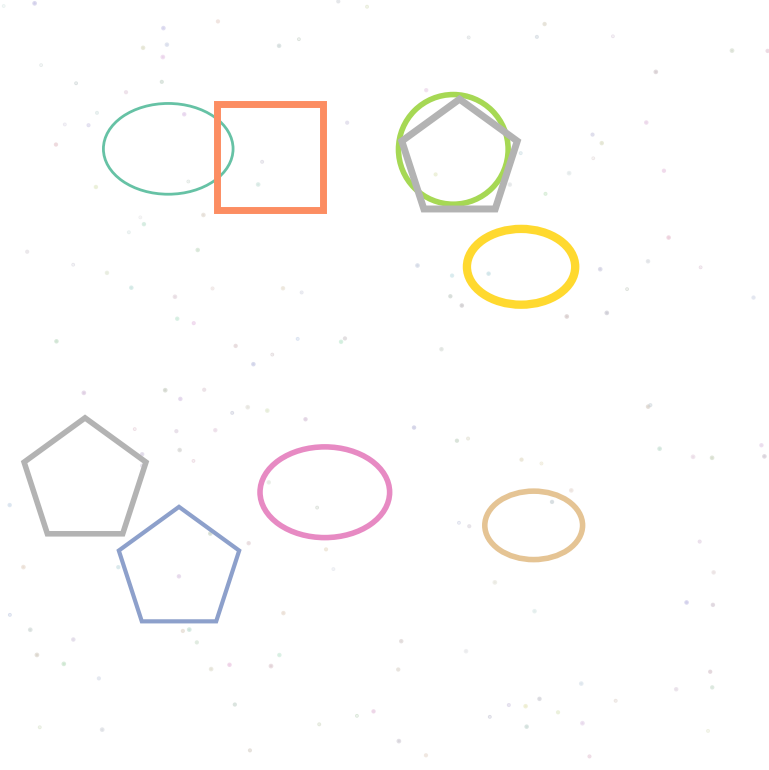[{"shape": "oval", "thickness": 1, "radius": 0.42, "center": [0.218, 0.807]}, {"shape": "square", "thickness": 2.5, "radius": 0.34, "center": [0.35, 0.796]}, {"shape": "pentagon", "thickness": 1.5, "radius": 0.41, "center": [0.232, 0.26]}, {"shape": "oval", "thickness": 2, "radius": 0.42, "center": [0.422, 0.361]}, {"shape": "circle", "thickness": 2, "radius": 0.36, "center": [0.589, 0.806]}, {"shape": "oval", "thickness": 3, "radius": 0.35, "center": [0.677, 0.654]}, {"shape": "oval", "thickness": 2, "radius": 0.32, "center": [0.693, 0.318]}, {"shape": "pentagon", "thickness": 2, "radius": 0.42, "center": [0.11, 0.374]}, {"shape": "pentagon", "thickness": 2.5, "radius": 0.39, "center": [0.597, 0.792]}]